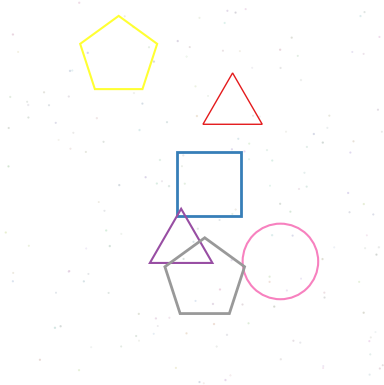[{"shape": "triangle", "thickness": 1, "radius": 0.44, "center": [0.604, 0.722]}, {"shape": "square", "thickness": 2, "radius": 0.41, "center": [0.543, 0.522]}, {"shape": "triangle", "thickness": 1.5, "radius": 0.47, "center": [0.47, 0.364]}, {"shape": "pentagon", "thickness": 1.5, "radius": 0.53, "center": [0.308, 0.854]}, {"shape": "circle", "thickness": 1.5, "radius": 0.49, "center": [0.728, 0.321]}, {"shape": "pentagon", "thickness": 2, "radius": 0.54, "center": [0.532, 0.274]}]